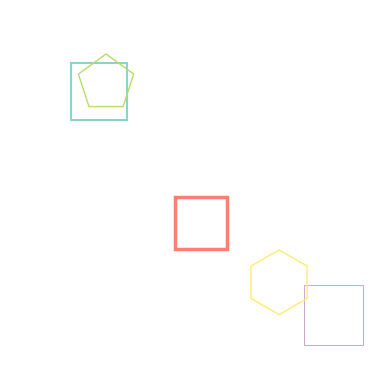[{"shape": "square", "thickness": 1.5, "radius": 0.36, "center": [0.257, 0.762]}, {"shape": "square", "thickness": 2.5, "radius": 0.34, "center": [0.523, 0.421]}, {"shape": "pentagon", "thickness": 1, "radius": 0.38, "center": [0.275, 0.784]}, {"shape": "square", "thickness": 0.5, "radius": 0.39, "center": [0.866, 0.181]}, {"shape": "hexagon", "thickness": 1, "radius": 0.42, "center": [0.725, 0.267]}]